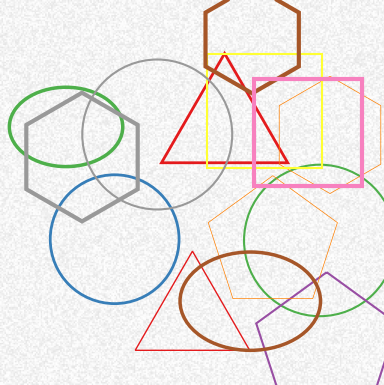[{"shape": "triangle", "thickness": 2, "radius": 0.95, "center": [0.583, 0.672]}, {"shape": "triangle", "thickness": 1, "radius": 0.86, "center": [0.5, 0.176]}, {"shape": "circle", "thickness": 2, "radius": 0.84, "center": [0.298, 0.379]}, {"shape": "oval", "thickness": 2.5, "radius": 0.74, "center": [0.172, 0.67]}, {"shape": "circle", "thickness": 1.5, "radius": 0.98, "center": [0.831, 0.375]}, {"shape": "pentagon", "thickness": 1.5, "radius": 0.96, "center": [0.849, 0.1]}, {"shape": "pentagon", "thickness": 0.5, "radius": 0.88, "center": [0.709, 0.367]}, {"shape": "hexagon", "thickness": 0.5, "radius": 0.76, "center": [0.857, 0.65]}, {"shape": "square", "thickness": 1.5, "radius": 0.74, "center": [0.687, 0.712]}, {"shape": "hexagon", "thickness": 3, "radius": 0.7, "center": [0.655, 0.897]}, {"shape": "oval", "thickness": 2.5, "radius": 0.91, "center": [0.65, 0.218]}, {"shape": "square", "thickness": 3, "radius": 0.7, "center": [0.8, 0.656]}, {"shape": "hexagon", "thickness": 3, "radius": 0.84, "center": [0.213, 0.592]}, {"shape": "circle", "thickness": 1.5, "radius": 0.97, "center": [0.408, 0.651]}]